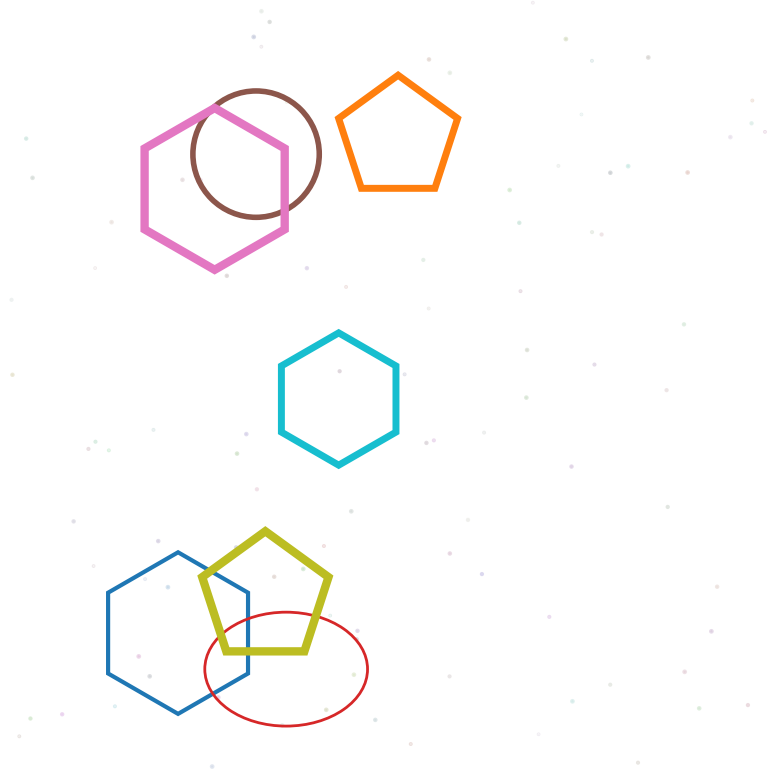[{"shape": "hexagon", "thickness": 1.5, "radius": 0.52, "center": [0.231, 0.178]}, {"shape": "pentagon", "thickness": 2.5, "radius": 0.41, "center": [0.517, 0.821]}, {"shape": "oval", "thickness": 1, "radius": 0.53, "center": [0.372, 0.131]}, {"shape": "circle", "thickness": 2, "radius": 0.41, "center": [0.333, 0.8]}, {"shape": "hexagon", "thickness": 3, "radius": 0.53, "center": [0.279, 0.755]}, {"shape": "pentagon", "thickness": 3, "radius": 0.43, "center": [0.345, 0.224]}, {"shape": "hexagon", "thickness": 2.5, "radius": 0.43, "center": [0.44, 0.482]}]